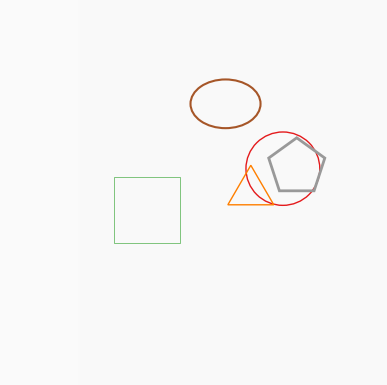[{"shape": "circle", "thickness": 1, "radius": 0.48, "center": [0.73, 0.562]}, {"shape": "square", "thickness": 0.5, "radius": 0.43, "center": [0.379, 0.455]}, {"shape": "triangle", "thickness": 1, "radius": 0.34, "center": [0.647, 0.502]}, {"shape": "oval", "thickness": 1.5, "radius": 0.45, "center": [0.582, 0.73]}, {"shape": "pentagon", "thickness": 2, "radius": 0.38, "center": [0.766, 0.566]}]